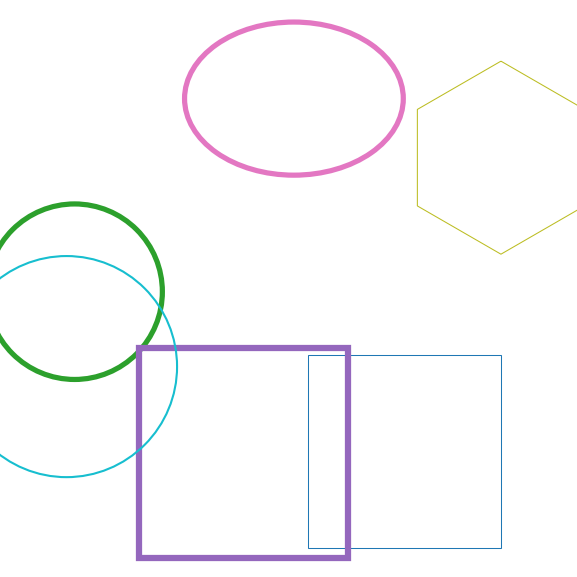[{"shape": "square", "thickness": 0.5, "radius": 0.84, "center": [0.7, 0.218]}, {"shape": "circle", "thickness": 2.5, "radius": 0.76, "center": [0.129, 0.494]}, {"shape": "square", "thickness": 3, "radius": 0.91, "center": [0.422, 0.215]}, {"shape": "oval", "thickness": 2.5, "radius": 0.95, "center": [0.509, 0.828]}, {"shape": "hexagon", "thickness": 0.5, "radius": 0.84, "center": [0.867, 0.726]}, {"shape": "circle", "thickness": 1, "radius": 0.96, "center": [0.115, 0.364]}]